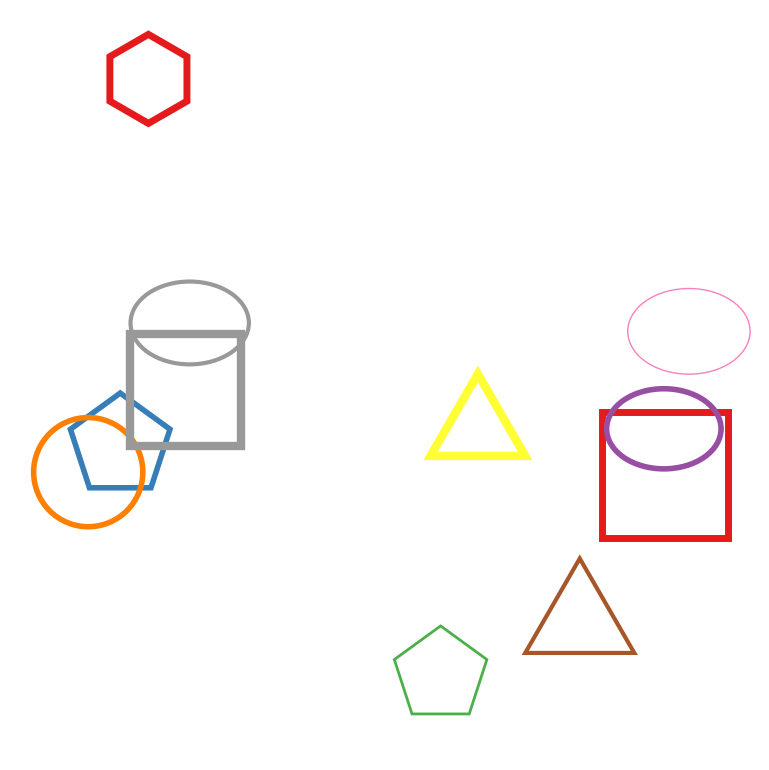[{"shape": "hexagon", "thickness": 2.5, "radius": 0.29, "center": [0.193, 0.898]}, {"shape": "square", "thickness": 2.5, "radius": 0.41, "center": [0.864, 0.383]}, {"shape": "pentagon", "thickness": 2, "radius": 0.34, "center": [0.156, 0.422]}, {"shape": "pentagon", "thickness": 1, "radius": 0.32, "center": [0.572, 0.124]}, {"shape": "oval", "thickness": 2, "radius": 0.37, "center": [0.862, 0.443]}, {"shape": "circle", "thickness": 2, "radius": 0.35, "center": [0.115, 0.387]}, {"shape": "triangle", "thickness": 3, "radius": 0.35, "center": [0.621, 0.443]}, {"shape": "triangle", "thickness": 1.5, "radius": 0.41, "center": [0.753, 0.193]}, {"shape": "oval", "thickness": 0.5, "radius": 0.4, "center": [0.895, 0.57]}, {"shape": "oval", "thickness": 1.5, "radius": 0.38, "center": [0.246, 0.581]}, {"shape": "square", "thickness": 3, "radius": 0.36, "center": [0.241, 0.494]}]